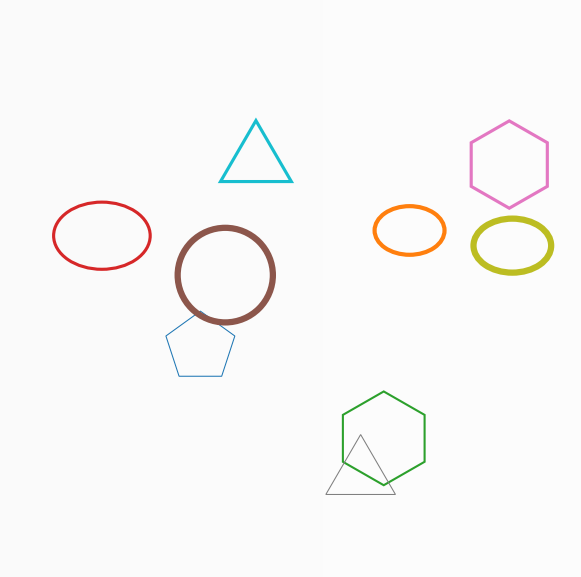[{"shape": "pentagon", "thickness": 0.5, "radius": 0.31, "center": [0.345, 0.398]}, {"shape": "oval", "thickness": 2, "radius": 0.3, "center": [0.705, 0.6]}, {"shape": "hexagon", "thickness": 1, "radius": 0.41, "center": [0.66, 0.24]}, {"shape": "oval", "thickness": 1.5, "radius": 0.42, "center": [0.175, 0.591]}, {"shape": "circle", "thickness": 3, "radius": 0.41, "center": [0.388, 0.523]}, {"shape": "hexagon", "thickness": 1.5, "radius": 0.38, "center": [0.876, 0.714]}, {"shape": "triangle", "thickness": 0.5, "radius": 0.35, "center": [0.62, 0.178]}, {"shape": "oval", "thickness": 3, "radius": 0.33, "center": [0.881, 0.574]}, {"shape": "triangle", "thickness": 1.5, "radius": 0.35, "center": [0.44, 0.72]}]